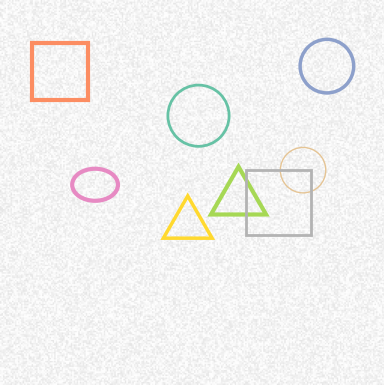[{"shape": "circle", "thickness": 2, "radius": 0.4, "center": [0.516, 0.699]}, {"shape": "square", "thickness": 3, "radius": 0.37, "center": [0.155, 0.814]}, {"shape": "circle", "thickness": 2.5, "radius": 0.35, "center": [0.849, 0.828]}, {"shape": "oval", "thickness": 3, "radius": 0.3, "center": [0.247, 0.52]}, {"shape": "triangle", "thickness": 3, "radius": 0.41, "center": [0.62, 0.484]}, {"shape": "triangle", "thickness": 2.5, "radius": 0.37, "center": [0.488, 0.418]}, {"shape": "circle", "thickness": 1, "radius": 0.3, "center": [0.787, 0.558]}, {"shape": "square", "thickness": 2, "radius": 0.42, "center": [0.723, 0.474]}]